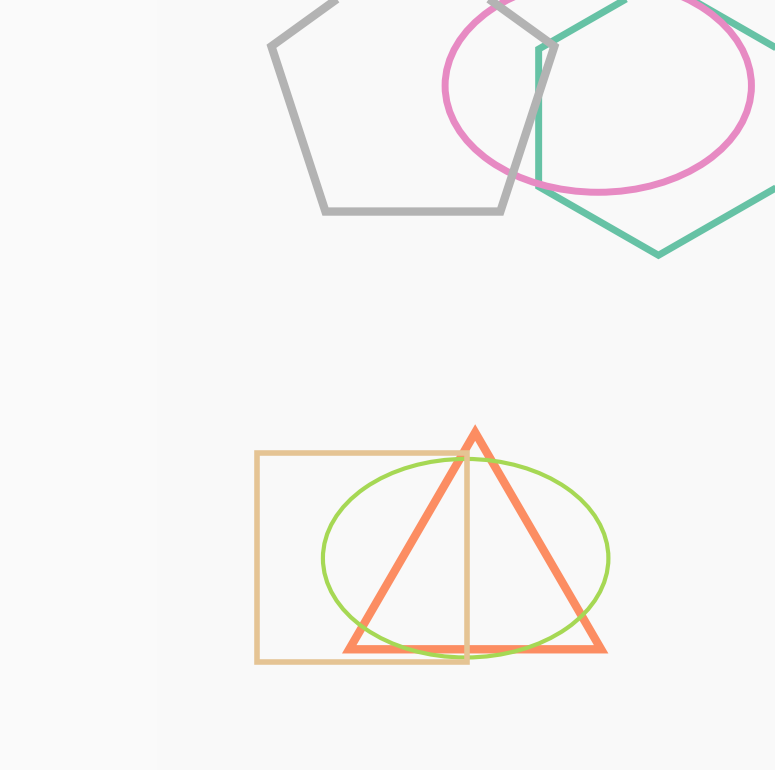[{"shape": "hexagon", "thickness": 2.5, "radius": 0.89, "center": [0.85, 0.847]}, {"shape": "triangle", "thickness": 3, "radius": 0.94, "center": [0.613, 0.251]}, {"shape": "oval", "thickness": 2.5, "radius": 0.99, "center": [0.772, 0.889]}, {"shape": "oval", "thickness": 1.5, "radius": 0.92, "center": [0.601, 0.275]}, {"shape": "square", "thickness": 2, "radius": 0.68, "center": [0.468, 0.276]}, {"shape": "pentagon", "thickness": 3, "radius": 0.96, "center": [0.533, 0.881]}]